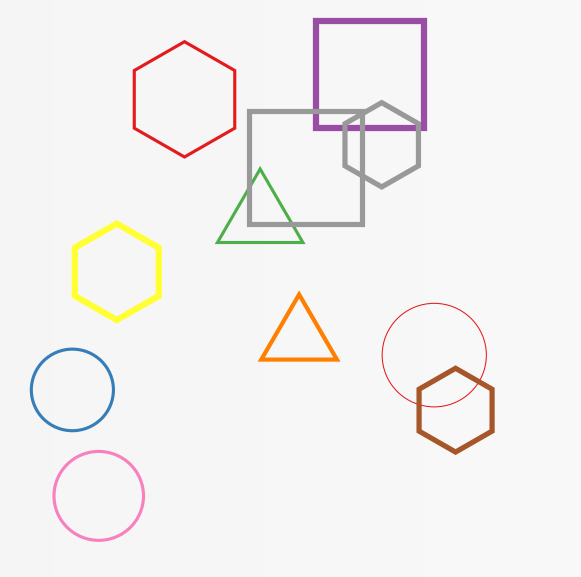[{"shape": "hexagon", "thickness": 1.5, "radius": 0.5, "center": [0.317, 0.827]}, {"shape": "circle", "thickness": 0.5, "radius": 0.45, "center": [0.747, 0.384]}, {"shape": "circle", "thickness": 1.5, "radius": 0.35, "center": [0.125, 0.324]}, {"shape": "triangle", "thickness": 1.5, "radius": 0.42, "center": [0.448, 0.622]}, {"shape": "square", "thickness": 3, "radius": 0.46, "center": [0.636, 0.87]}, {"shape": "triangle", "thickness": 2, "radius": 0.38, "center": [0.515, 0.414]}, {"shape": "hexagon", "thickness": 3, "radius": 0.42, "center": [0.201, 0.528]}, {"shape": "hexagon", "thickness": 2.5, "radius": 0.36, "center": [0.784, 0.289]}, {"shape": "circle", "thickness": 1.5, "radius": 0.38, "center": [0.17, 0.14]}, {"shape": "square", "thickness": 2.5, "radius": 0.49, "center": [0.525, 0.709]}, {"shape": "hexagon", "thickness": 2.5, "radius": 0.36, "center": [0.657, 0.748]}]